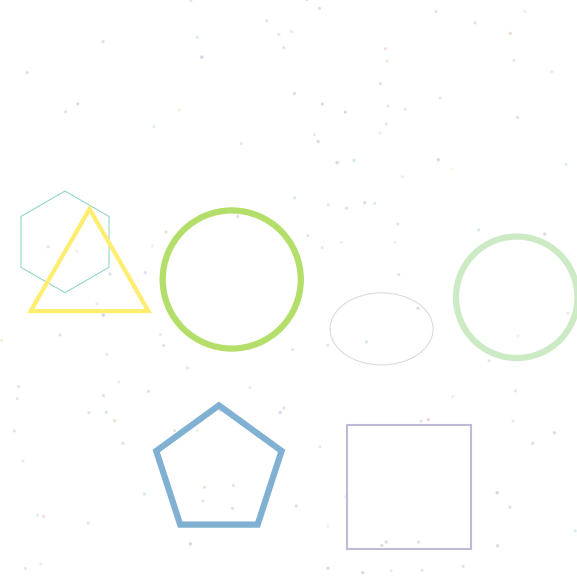[{"shape": "hexagon", "thickness": 0.5, "radius": 0.44, "center": [0.113, 0.58]}, {"shape": "square", "thickness": 1, "radius": 0.54, "center": [0.708, 0.156]}, {"shape": "pentagon", "thickness": 3, "radius": 0.57, "center": [0.379, 0.183]}, {"shape": "circle", "thickness": 3, "radius": 0.6, "center": [0.401, 0.515]}, {"shape": "oval", "thickness": 0.5, "radius": 0.45, "center": [0.661, 0.43]}, {"shape": "circle", "thickness": 3, "radius": 0.53, "center": [0.895, 0.484]}, {"shape": "triangle", "thickness": 2, "radius": 0.59, "center": [0.155, 0.519]}]